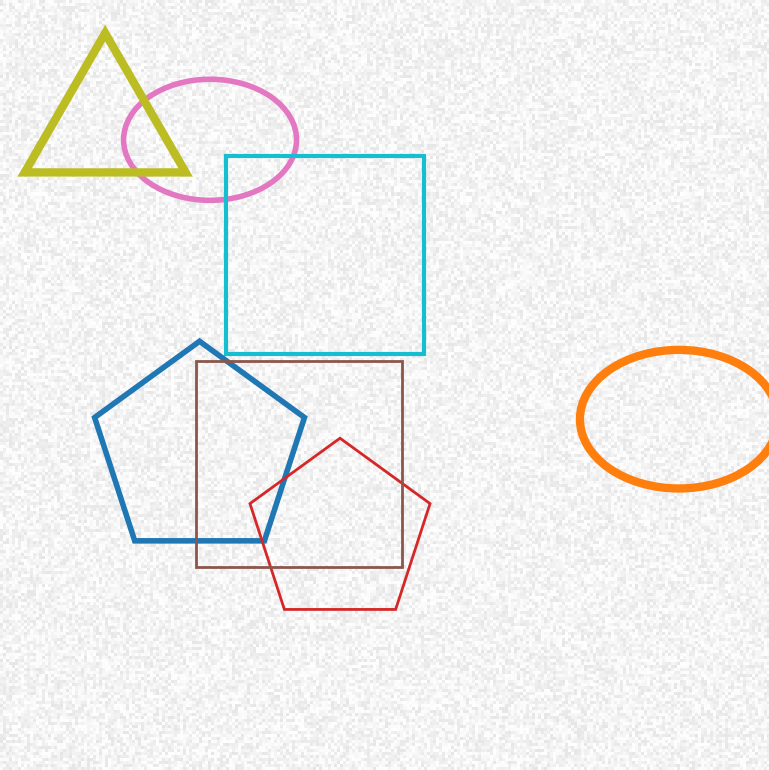[{"shape": "pentagon", "thickness": 2, "radius": 0.72, "center": [0.259, 0.414]}, {"shape": "oval", "thickness": 3, "radius": 0.64, "center": [0.882, 0.456]}, {"shape": "pentagon", "thickness": 1, "radius": 0.61, "center": [0.442, 0.308]}, {"shape": "square", "thickness": 1, "radius": 0.67, "center": [0.388, 0.397]}, {"shape": "oval", "thickness": 2, "radius": 0.56, "center": [0.273, 0.818]}, {"shape": "triangle", "thickness": 3, "radius": 0.6, "center": [0.137, 0.836]}, {"shape": "square", "thickness": 1.5, "radius": 0.64, "center": [0.422, 0.669]}]